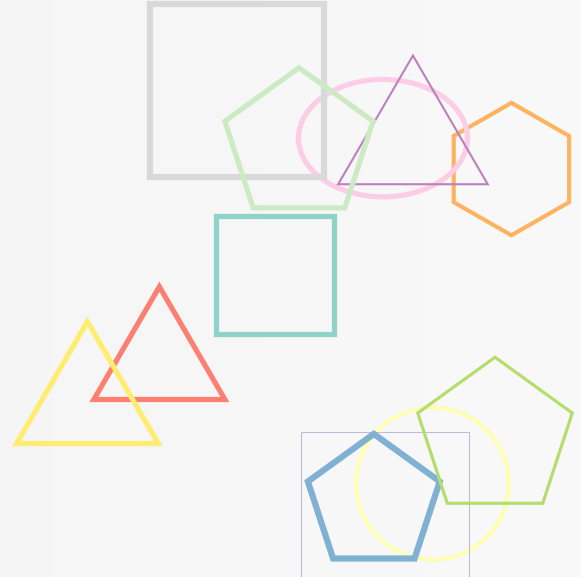[{"shape": "square", "thickness": 2.5, "radius": 0.51, "center": [0.474, 0.523]}, {"shape": "circle", "thickness": 2, "radius": 0.66, "center": [0.744, 0.162]}, {"shape": "square", "thickness": 0.5, "radius": 0.72, "center": [0.662, 0.106]}, {"shape": "triangle", "thickness": 2.5, "radius": 0.65, "center": [0.274, 0.372]}, {"shape": "pentagon", "thickness": 3, "radius": 0.6, "center": [0.643, 0.128]}, {"shape": "hexagon", "thickness": 2, "radius": 0.57, "center": [0.88, 0.706]}, {"shape": "pentagon", "thickness": 1.5, "radius": 0.7, "center": [0.852, 0.241]}, {"shape": "oval", "thickness": 2.5, "radius": 0.73, "center": [0.659, 0.76]}, {"shape": "square", "thickness": 3, "radius": 0.75, "center": [0.408, 0.842]}, {"shape": "triangle", "thickness": 1, "radius": 0.74, "center": [0.71, 0.754]}, {"shape": "pentagon", "thickness": 2.5, "radius": 0.67, "center": [0.514, 0.748]}, {"shape": "triangle", "thickness": 2.5, "radius": 0.7, "center": [0.15, 0.301]}]